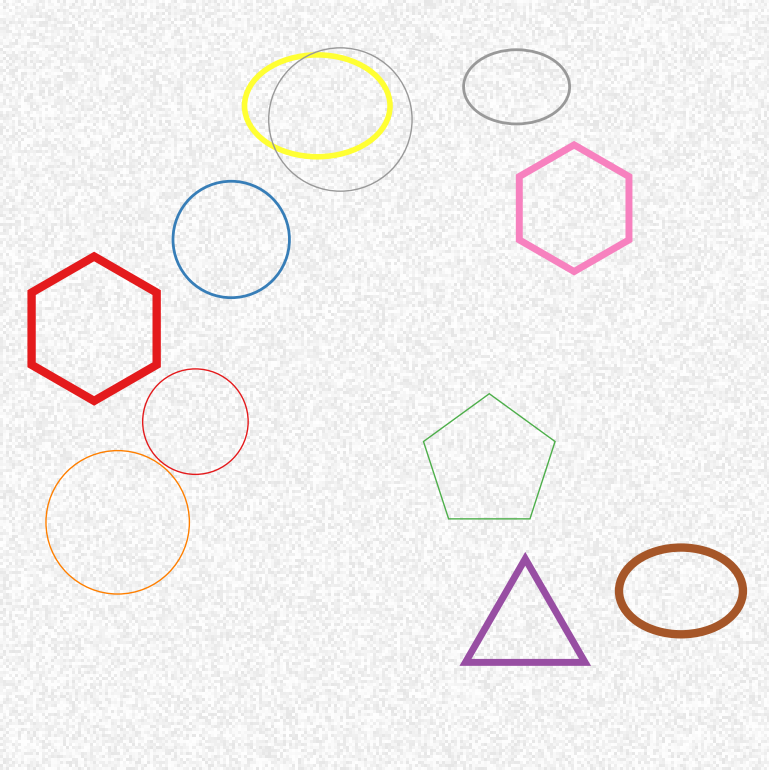[{"shape": "circle", "thickness": 0.5, "radius": 0.34, "center": [0.254, 0.452]}, {"shape": "hexagon", "thickness": 3, "radius": 0.47, "center": [0.122, 0.573]}, {"shape": "circle", "thickness": 1, "radius": 0.38, "center": [0.3, 0.689]}, {"shape": "pentagon", "thickness": 0.5, "radius": 0.45, "center": [0.635, 0.399]}, {"shape": "triangle", "thickness": 2.5, "radius": 0.45, "center": [0.682, 0.185]}, {"shape": "circle", "thickness": 0.5, "radius": 0.47, "center": [0.153, 0.322]}, {"shape": "oval", "thickness": 2, "radius": 0.47, "center": [0.412, 0.863]}, {"shape": "oval", "thickness": 3, "radius": 0.4, "center": [0.884, 0.233]}, {"shape": "hexagon", "thickness": 2.5, "radius": 0.41, "center": [0.746, 0.73]}, {"shape": "circle", "thickness": 0.5, "radius": 0.47, "center": [0.442, 0.845]}, {"shape": "oval", "thickness": 1, "radius": 0.34, "center": [0.671, 0.887]}]